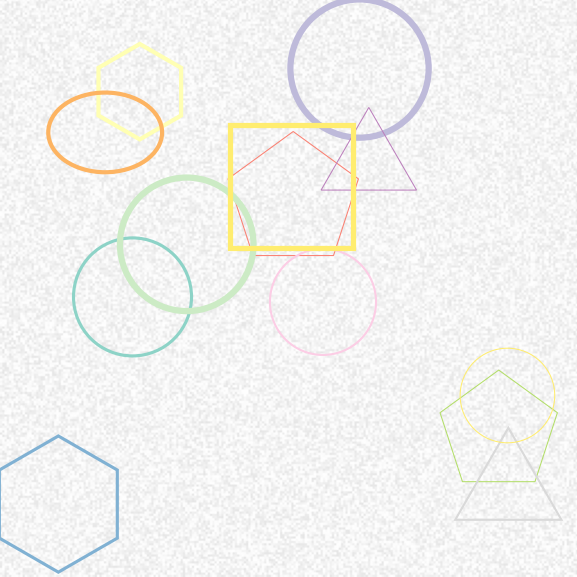[{"shape": "circle", "thickness": 1.5, "radius": 0.51, "center": [0.229, 0.485]}, {"shape": "hexagon", "thickness": 2, "radius": 0.41, "center": [0.242, 0.84]}, {"shape": "circle", "thickness": 3, "radius": 0.6, "center": [0.623, 0.88]}, {"shape": "pentagon", "thickness": 0.5, "radius": 0.59, "center": [0.508, 0.653]}, {"shape": "hexagon", "thickness": 1.5, "radius": 0.59, "center": [0.101, 0.126]}, {"shape": "oval", "thickness": 2, "radius": 0.49, "center": [0.182, 0.77]}, {"shape": "pentagon", "thickness": 0.5, "radius": 0.53, "center": [0.864, 0.251]}, {"shape": "circle", "thickness": 1, "radius": 0.46, "center": [0.559, 0.476]}, {"shape": "triangle", "thickness": 1, "radius": 0.53, "center": [0.88, 0.152]}, {"shape": "triangle", "thickness": 0.5, "radius": 0.48, "center": [0.639, 0.718]}, {"shape": "circle", "thickness": 3, "radius": 0.58, "center": [0.323, 0.576]}, {"shape": "square", "thickness": 2.5, "radius": 0.53, "center": [0.505, 0.677]}, {"shape": "circle", "thickness": 0.5, "radius": 0.41, "center": [0.879, 0.314]}]